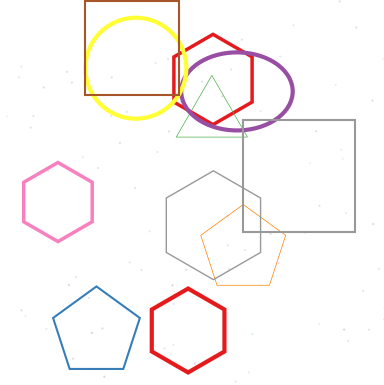[{"shape": "hexagon", "thickness": 3, "radius": 0.54, "center": [0.489, 0.142]}, {"shape": "hexagon", "thickness": 2.5, "radius": 0.59, "center": [0.553, 0.794]}, {"shape": "pentagon", "thickness": 1.5, "radius": 0.59, "center": [0.251, 0.138]}, {"shape": "triangle", "thickness": 0.5, "radius": 0.53, "center": [0.55, 0.697]}, {"shape": "oval", "thickness": 3, "radius": 0.72, "center": [0.615, 0.763]}, {"shape": "pentagon", "thickness": 0.5, "radius": 0.58, "center": [0.632, 0.353]}, {"shape": "circle", "thickness": 3, "radius": 0.66, "center": [0.353, 0.823]}, {"shape": "square", "thickness": 1.5, "radius": 0.61, "center": [0.344, 0.876]}, {"shape": "hexagon", "thickness": 2.5, "radius": 0.51, "center": [0.151, 0.475]}, {"shape": "square", "thickness": 1.5, "radius": 0.73, "center": [0.778, 0.543]}, {"shape": "hexagon", "thickness": 1, "radius": 0.71, "center": [0.554, 0.415]}]